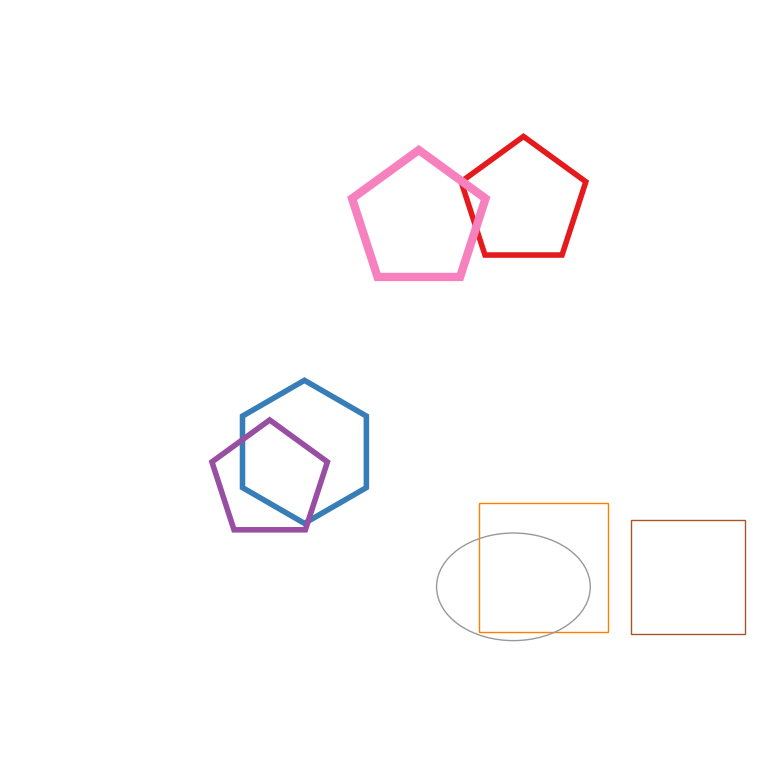[{"shape": "pentagon", "thickness": 2, "radius": 0.43, "center": [0.68, 0.738]}, {"shape": "hexagon", "thickness": 2, "radius": 0.46, "center": [0.395, 0.413]}, {"shape": "pentagon", "thickness": 2, "radius": 0.39, "center": [0.35, 0.376]}, {"shape": "square", "thickness": 0.5, "radius": 0.42, "center": [0.706, 0.263]}, {"shape": "square", "thickness": 0.5, "radius": 0.37, "center": [0.893, 0.25]}, {"shape": "pentagon", "thickness": 3, "radius": 0.46, "center": [0.544, 0.714]}, {"shape": "oval", "thickness": 0.5, "radius": 0.5, "center": [0.667, 0.238]}]